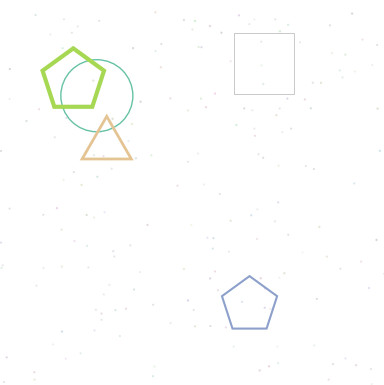[{"shape": "circle", "thickness": 1, "radius": 0.47, "center": [0.252, 0.751]}, {"shape": "pentagon", "thickness": 1.5, "radius": 0.38, "center": [0.648, 0.207]}, {"shape": "pentagon", "thickness": 3, "radius": 0.42, "center": [0.19, 0.791]}, {"shape": "triangle", "thickness": 2, "radius": 0.37, "center": [0.277, 0.624]}, {"shape": "square", "thickness": 0.5, "radius": 0.39, "center": [0.686, 0.835]}]